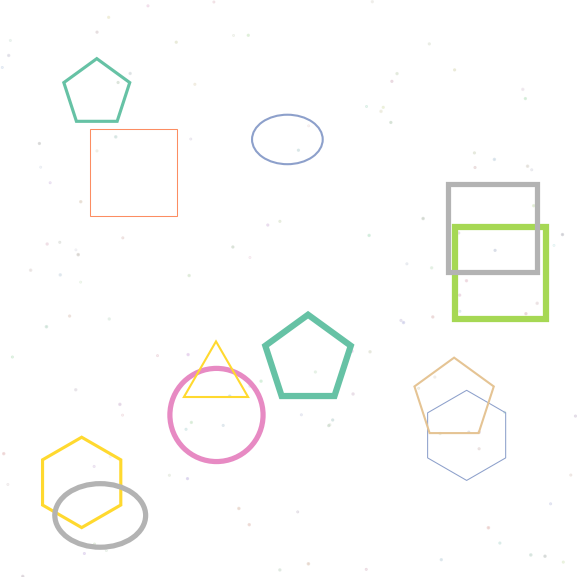[{"shape": "pentagon", "thickness": 1.5, "radius": 0.3, "center": [0.168, 0.838]}, {"shape": "pentagon", "thickness": 3, "radius": 0.39, "center": [0.533, 0.376]}, {"shape": "square", "thickness": 0.5, "radius": 0.38, "center": [0.232, 0.7]}, {"shape": "oval", "thickness": 1, "radius": 0.31, "center": [0.498, 0.758]}, {"shape": "hexagon", "thickness": 0.5, "radius": 0.39, "center": [0.808, 0.245]}, {"shape": "circle", "thickness": 2.5, "radius": 0.4, "center": [0.375, 0.281]}, {"shape": "square", "thickness": 3, "radius": 0.4, "center": [0.867, 0.526]}, {"shape": "triangle", "thickness": 1, "radius": 0.32, "center": [0.374, 0.344]}, {"shape": "hexagon", "thickness": 1.5, "radius": 0.39, "center": [0.141, 0.164]}, {"shape": "pentagon", "thickness": 1, "radius": 0.36, "center": [0.786, 0.308]}, {"shape": "square", "thickness": 2.5, "radius": 0.38, "center": [0.853, 0.605]}, {"shape": "oval", "thickness": 2.5, "radius": 0.39, "center": [0.174, 0.107]}]